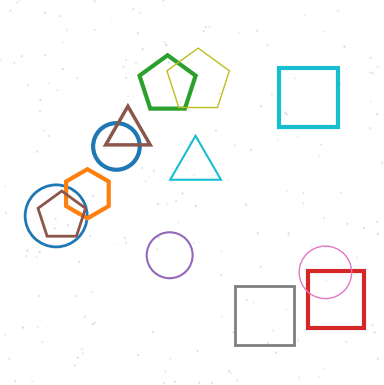[{"shape": "circle", "thickness": 2, "radius": 0.4, "center": [0.146, 0.439]}, {"shape": "circle", "thickness": 3, "radius": 0.3, "center": [0.302, 0.62]}, {"shape": "hexagon", "thickness": 3, "radius": 0.32, "center": [0.227, 0.497]}, {"shape": "pentagon", "thickness": 3, "radius": 0.38, "center": [0.435, 0.78]}, {"shape": "square", "thickness": 3, "radius": 0.37, "center": [0.872, 0.222]}, {"shape": "circle", "thickness": 1.5, "radius": 0.3, "center": [0.441, 0.337]}, {"shape": "triangle", "thickness": 2.5, "radius": 0.33, "center": [0.332, 0.657]}, {"shape": "pentagon", "thickness": 2, "radius": 0.32, "center": [0.16, 0.439]}, {"shape": "circle", "thickness": 1, "radius": 0.34, "center": [0.845, 0.293]}, {"shape": "square", "thickness": 2, "radius": 0.38, "center": [0.687, 0.18]}, {"shape": "pentagon", "thickness": 1, "radius": 0.43, "center": [0.515, 0.79]}, {"shape": "triangle", "thickness": 1.5, "radius": 0.38, "center": [0.508, 0.571]}, {"shape": "square", "thickness": 3, "radius": 0.38, "center": [0.802, 0.746]}]